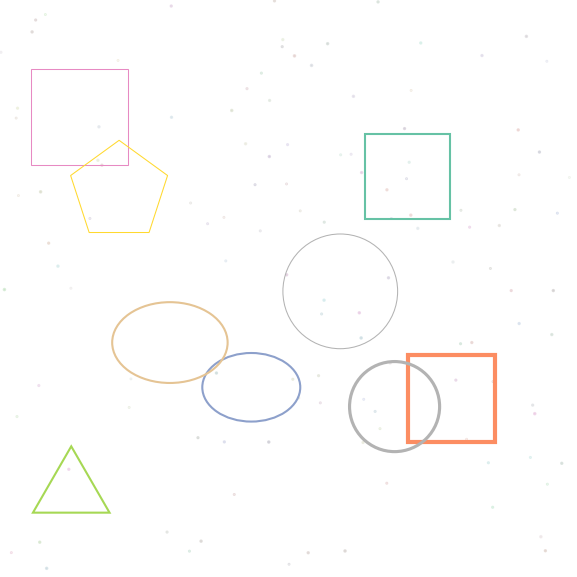[{"shape": "square", "thickness": 1, "radius": 0.37, "center": [0.706, 0.693]}, {"shape": "square", "thickness": 2, "radius": 0.38, "center": [0.781, 0.309]}, {"shape": "oval", "thickness": 1, "radius": 0.42, "center": [0.435, 0.329]}, {"shape": "square", "thickness": 0.5, "radius": 0.42, "center": [0.137, 0.797]}, {"shape": "triangle", "thickness": 1, "radius": 0.38, "center": [0.123, 0.15]}, {"shape": "pentagon", "thickness": 0.5, "radius": 0.44, "center": [0.206, 0.668]}, {"shape": "oval", "thickness": 1, "radius": 0.5, "center": [0.294, 0.406]}, {"shape": "circle", "thickness": 0.5, "radius": 0.5, "center": [0.589, 0.495]}, {"shape": "circle", "thickness": 1.5, "radius": 0.39, "center": [0.683, 0.295]}]